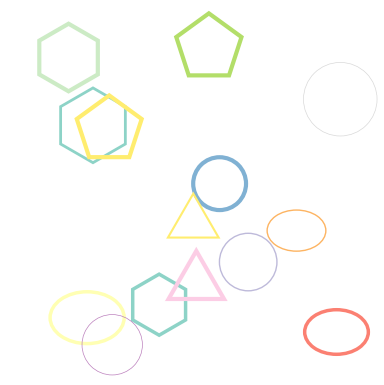[{"shape": "hexagon", "thickness": 2, "radius": 0.49, "center": [0.242, 0.675]}, {"shape": "hexagon", "thickness": 2.5, "radius": 0.4, "center": [0.413, 0.209]}, {"shape": "oval", "thickness": 2.5, "radius": 0.48, "center": [0.226, 0.175]}, {"shape": "circle", "thickness": 1, "radius": 0.37, "center": [0.645, 0.319]}, {"shape": "oval", "thickness": 2.5, "radius": 0.41, "center": [0.874, 0.138]}, {"shape": "circle", "thickness": 3, "radius": 0.34, "center": [0.57, 0.523]}, {"shape": "oval", "thickness": 1, "radius": 0.38, "center": [0.77, 0.401]}, {"shape": "pentagon", "thickness": 3, "radius": 0.45, "center": [0.543, 0.876]}, {"shape": "triangle", "thickness": 3, "radius": 0.42, "center": [0.51, 0.265]}, {"shape": "circle", "thickness": 0.5, "radius": 0.48, "center": [0.884, 0.742]}, {"shape": "circle", "thickness": 0.5, "radius": 0.39, "center": [0.291, 0.105]}, {"shape": "hexagon", "thickness": 3, "radius": 0.44, "center": [0.178, 0.851]}, {"shape": "pentagon", "thickness": 3, "radius": 0.44, "center": [0.284, 0.664]}, {"shape": "triangle", "thickness": 1.5, "radius": 0.38, "center": [0.502, 0.421]}]